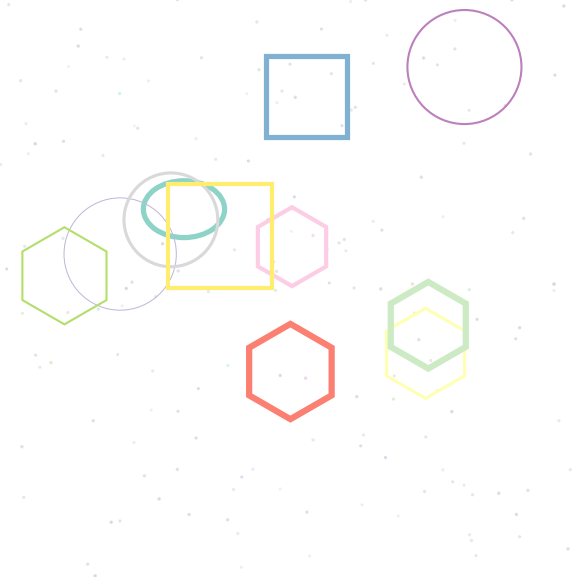[{"shape": "oval", "thickness": 2.5, "radius": 0.35, "center": [0.319, 0.637]}, {"shape": "hexagon", "thickness": 1.5, "radius": 0.39, "center": [0.737, 0.387]}, {"shape": "circle", "thickness": 0.5, "radius": 0.49, "center": [0.208, 0.559]}, {"shape": "hexagon", "thickness": 3, "radius": 0.41, "center": [0.503, 0.356]}, {"shape": "square", "thickness": 2.5, "radius": 0.35, "center": [0.531, 0.831]}, {"shape": "hexagon", "thickness": 1, "radius": 0.42, "center": [0.112, 0.522]}, {"shape": "hexagon", "thickness": 2, "radius": 0.34, "center": [0.506, 0.572]}, {"shape": "circle", "thickness": 1.5, "radius": 0.41, "center": [0.296, 0.618]}, {"shape": "circle", "thickness": 1, "radius": 0.49, "center": [0.804, 0.883]}, {"shape": "hexagon", "thickness": 3, "radius": 0.37, "center": [0.742, 0.436]}, {"shape": "square", "thickness": 2, "radius": 0.45, "center": [0.381, 0.591]}]